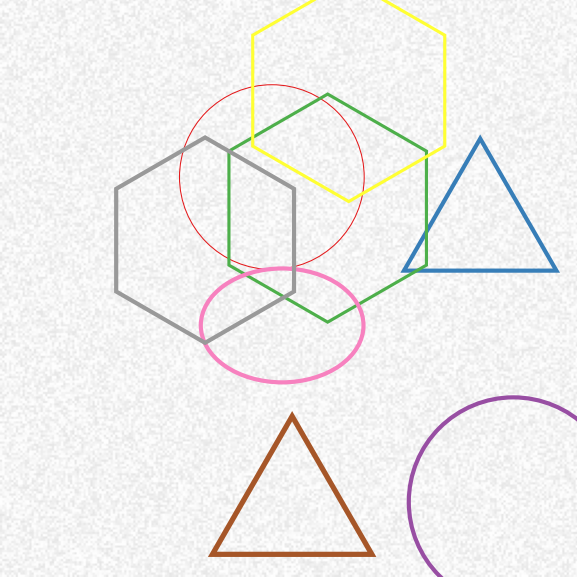[{"shape": "circle", "thickness": 0.5, "radius": 0.8, "center": [0.471, 0.692]}, {"shape": "triangle", "thickness": 2, "radius": 0.76, "center": [0.832, 0.607]}, {"shape": "hexagon", "thickness": 1.5, "radius": 0.99, "center": [0.567, 0.639]}, {"shape": "circle", "thickness": 2, "radius": 0.91, "center": [0.889, 0.13]}, {"shape": "hexagon", "thickness": 1.5, "radius": 0.96, "center": [0.604, 0.842]}, {"shape": "triangle", "thickness": 2.5, "radius": 0.8, "center": [0.506, 0.119]}, {"shape": "oval", "thickness": 2, "radius": 0.7, "center": [0.489, 0.436]}, {"shape": "hexagon", "thickness": 2, "radius": 0.89, "center": [0.355, 0.583]}]